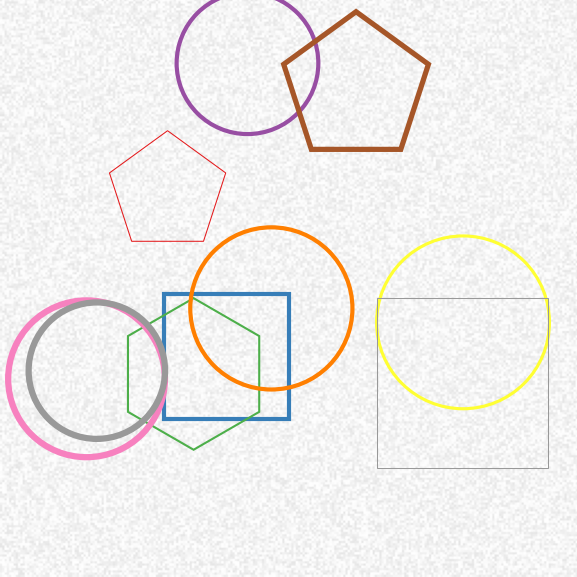[{"shape": "pentagon", "thickness": 0.5, "radius": 0.53, "center": [0.29, 0.667]}, {"shape": "square", "thickness": 2, "radius": 0.54, "center": [0.393, 0.382]}, {"shape": "hexagon", "thickness": 1, "radius": 0.66, "center": [0.335, 0.352]}, {"shape": "circle", "thickness": 2, "radius": 0.61, "center": [0.429, 0.89]}, {"shape": "circle", "thickness": 2, "radius": 0.7, "center": [0.47, 0.465]}, {"shape": "circle", "thickness": 1.5, "radius": 0.75, "center": [0.802, 0.441]}, {"shape": "pentagon", "thickness": 2.5, "radius": 0.66, "center": [0.617, 0.847]}, {"shape": "circle", "thickness": 3, "radius": 0.68, "center": [0.15, 0.343]}, {"shape": "square", "thickness": 0.5, "radius": 0.74, "center": [0.801, 0.336]}, {"shape": "circle", "thickness": 3, "radius": 0.59, "center": [0.168, 0.357]}]